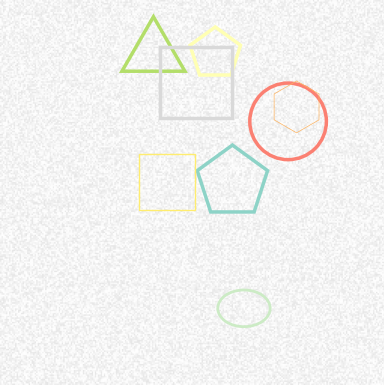[{"shape": "pentagon", "thickness": 2.5, "radius": 0.48, "center": [0.604, 0.527]}, {"shape": "pentagon", "thickness": 2.5, "radius": 0.35, "center": [0.559, 0.861]}, {"shape": "circle", "thickness": 2.5, "radius": 0.5, "center": [0.748, 0.685]}, {"shape": "hexagon", "thickness": 0.5, "radius": 0.34, "center": [0.77, 0.722]}, {"shape": "triangle", "thickness": 2.5, "radius": 0.47, "center": [0.399, 0.862]}, {"shape": "square", "thickness": 2.5, "radius": 0.47, "center": [0.509, 0.786]}, {"shape": "oval", "thickness": 2, "radius": 0.34, "center": [0.634, 0.199]}, {"shape": "square", "thickness": 1, "radius": 0.36, "center": [0.433, 0.527]}]